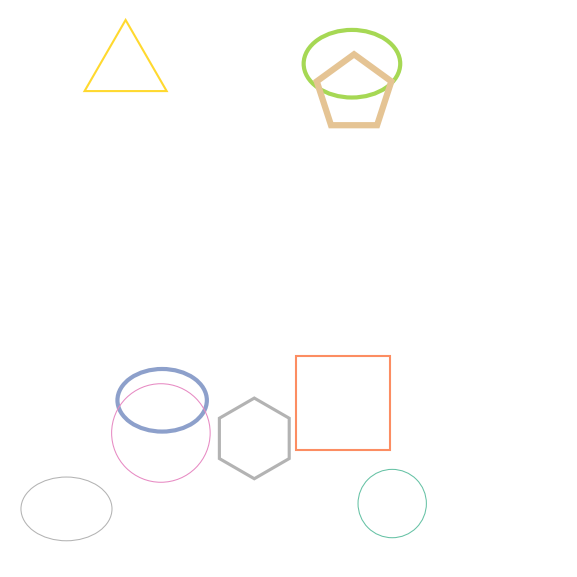[{"shape": "circle", "thickness": 0.5, "radius": 0.3, "center": [0.679, 0.127]}, {"shape": "square", "thickness": 1, "radius": 0.41, "center": [0.594, 0.302]}, {"shape": "oval", "thickness": 2, "radius": 0.39, "center": [0.281, 0.306]}, {"shape": "circle", "thickness": 0.5, "radius": 0.43, "center": [0.279, 0.249]}, {"shape": "oval", "thickness": 2, "radius": 0.42, "center": [0.609, 0.889]}, {"shape": "triangle", "thickness": 1, "radius": 0.41, "center": [0.218, 0.882]}, {"shape": "pentagon", "thickness": 3, "radius": 0.34, "center": [0.613, 0.837]}, {"shape": "hexagon", "thickness": 1.5, "radius": 0.35, "center": [0.44, 0.24]}, {"shape": "oval", "thickness": 0.5, "radius": 0.39, "center": [0.115, 0.118]}]